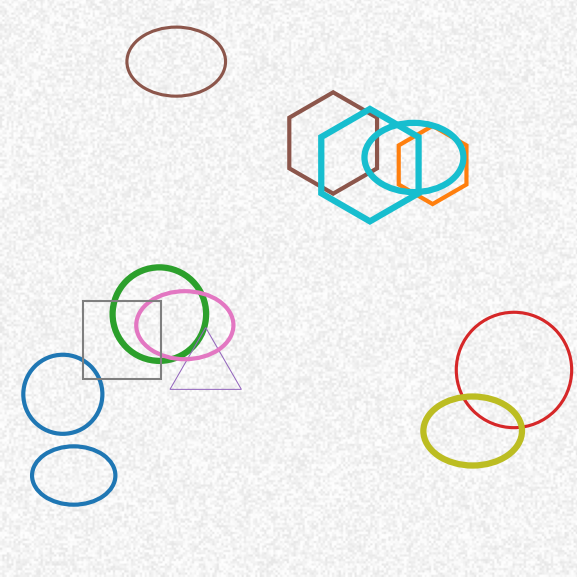[{"shape": "circle", "thickness": 2, "radius": 0.34, "center": [0.109, 0.316]}, {"shape": "oval", "thickness": 2, "radius": 0.36, "center": [0.128, 0.176]}, {"shape": "hexagon", "thickness": 2, "radius": 0.34, "center": [0.749, 0.714]}, {"shape": "circle", "thickness": 3, "radius": 0.4, "center": [0.276, 0.455]}, {"shape": "circle", "thickness": 1.5, "radius": 0.5, "center": [0.89, 0.358]}, {"shape": "triangle", "thickness": 0.5, "radius": 0.36, "center": [0.356, 0.361]}, {"shape": "oval", "thickness": 1.5, "radius": 0.43, "center": [0.305, 0.892]}, {"shape": "hexagon", "thickness": 2, "radius": 0.44, "center": [0.577, 0.752]}, {"shape": "oval", "thickness": 2, "radius": 0.42, "center": [0.32, 0.436]}, {"shape": "square", "thickness": 1, "radius": 0.34, "center": [0.212, 0.411]}, {"shape": "oval", "thickness": 3, "radius": 0.43, "center": [0.818, 0.253]}, {"shape": "oval", "thickness": 3, "radius": 0.43, "center": [0.717, 0.726]}, {"shape": "hexagon", "thickness": 3, "radius": 0.49, "center": [0.641, 0.713]}]